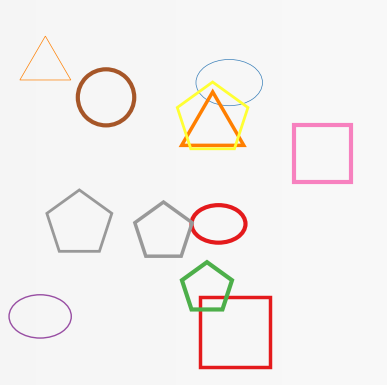[{"shape": "square", "thickness": 2.5, "radius": 0.45, "center": [0.606, 0.138]}, {"shape": "oval", "thickness": 3, "radius": 0.35, "center": [0.564, 0.418]}, {"shape": "oval", "thickness": 0.5, "radius": 0.43, "center": [0.592, 0.786]}, {"shape": "pentagon", "thickness": 3, "radius": 0.34, "center": [0.534, 0.251]}, {"shape": "oval", "thickness": 1, "radius": 0.4, "center": [0.104, 0.178]}, {"shape": "triangle", "thickness": 0.5, "radius": 0.38, "center": [0.117, 0.83]}, {"shape": "triangle", "thickness": 2.5, "radius": 0.46, "center": [0.549, 0.669]}, {"shape": "pentagon", "thickness": 2, "radius": 0.48, "center": [0.549, 0.691]}, {"shape": "circle", "thickness": 3, "radius": 0.36, "center": [0.274, 0.747]}, {"shape": "square", "thickness": 3, "radius": 0.37, "center": [0.832, 0.601]}, {"shape": "pentagon", "thickness": 2, "radius": 0.44, "center": [0.205, 0.419]}, {"shape": "pentagon", "thickness": 2.5, "radius": 0.39, "center": [0.422, 0.397]}]